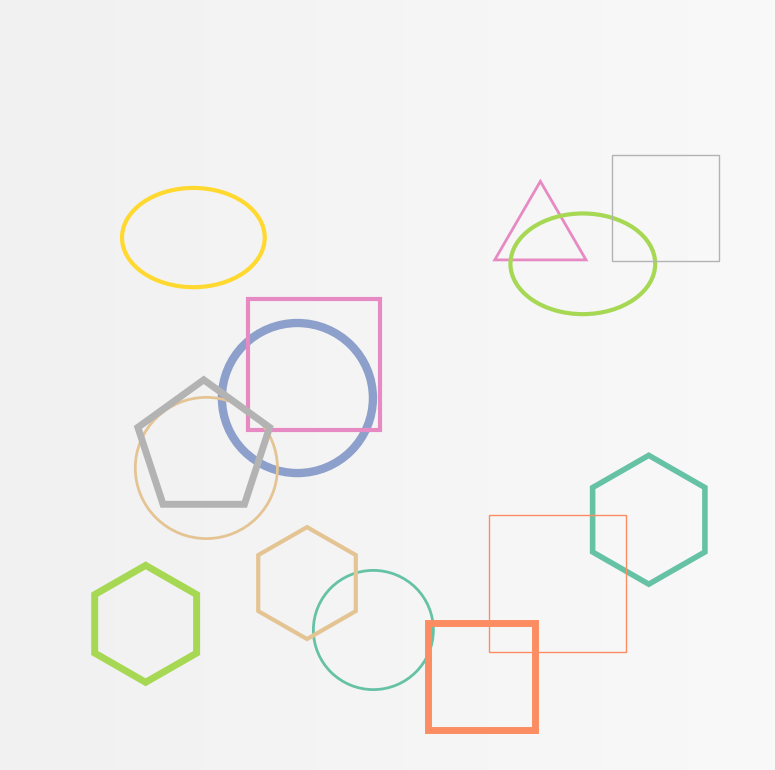[{"shape": "hexagon", "thickness": 2, "radius": 0.42, "center": [0.837, 0.325]}, {"shape": "circle", "thickness": 1, "radius": 0.39, "center": [0.482, 0.182]}, {"shape": "square", "thickness": 0.5, "radius": 0.44, "center": [0.719, 0.242]}, {"shape": "square", "thickness": 2.5, "radius": 0.35, "center": [0.621, 0.121]}, {"shape": "circle", "thickness": 3, "radius": 0.49, "center": [0.384, 0.483]}, {"shape": "triangle", "thickness": 1, "radius": 0.34, "center": [0.697, 0.696]}, {"shape": "square", "thickness": 1.5, "radius": 0.43, "center": [0.405, 0.527]}, {"shape": "hexagon", "thickness": 2.5, "radius": 0.38, "center": [0.188, 0.19]}, {"shape": "oval", "thickness": 1.5, "radius": 0.47, "center": [0.752, 0.657]}, {"shape": "oval", "thickness": 1.5, "radius": 0.46, "center": [0.25, 0.691]}, {"shape": "hexagon", "thickness": 1.5, "radius": 0.36, "center": [0.396, 0.243]}, {"shape": "circle", "thickness": 1, "radius": 0.46, "center": [0.266, 0.392]}, {"shape": "square", "thickness": 0.5, "radius": 0.34, "center": [0.859, 0.73]}, {"shape": "pentagon", "thickness": 2.5, "radius": 0.45, "center": [0.263, 0.417]}]